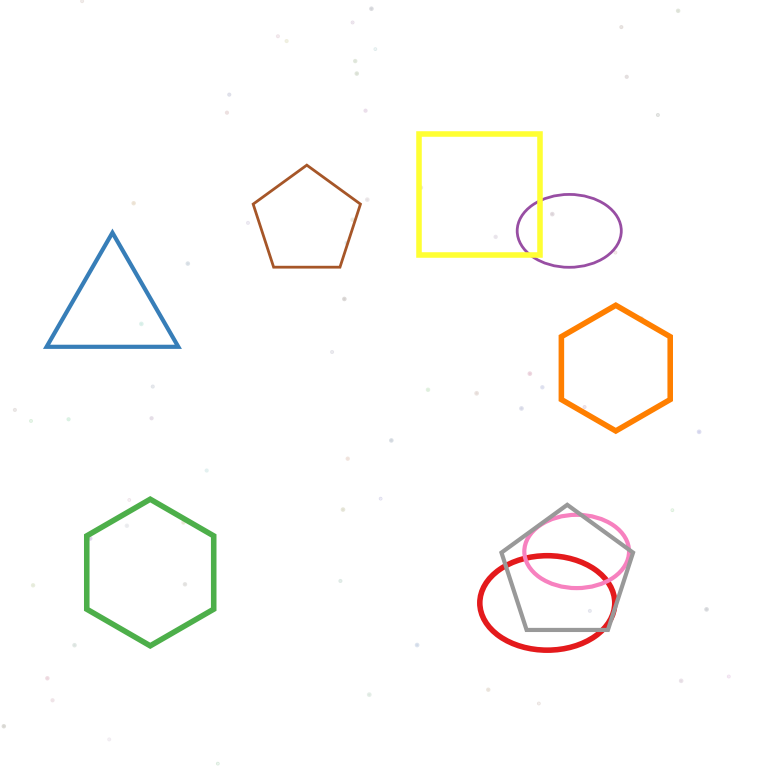[{"shape": "oval", "thickness": 2, "radius": 0.44, "center": [0.711, 0.217]}, {"shape": "triangle", "thickness": 1.5, "radius": 0.49, "center": [0.146, 0.599]}, {"shape": "hexagon", "thickness": 2, "radius": 0.48, "center": [0.195, 0.256]}, {"shape": "oval", "thickness": 1, "radius": 0.34, "center": [0.739, 0.7]}, {"shape": "hexagon", "thickness": 2, "radius": 0.41, "center": [0.8, 0.522]}, {"shape": "square", "thickness": 2, "radius": 0.39, "center": [0.622, 0.747]}, {"shape": "pentagon", "thickness": 1, "radius": 0.37, "center": [0.398, 0.712]}, {"shape": "oval", "thickness": 1.5, "radius": 0.34, "center": [0.749, 0.284]}, {"shape": "pentagon", "thickness": 1.5, "radius": 0.45, "center": [0.737, 0.255]}]